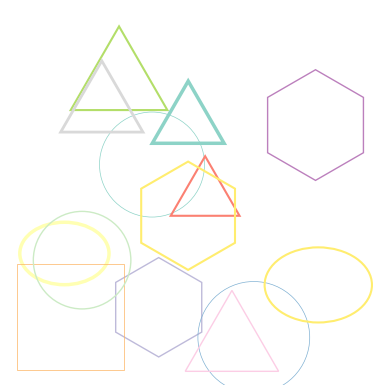[{"shape": "circle", "thickness": 0.5, "radius": 0.68, "center": [0.395, 0.573]}, {"shape": "triangle", "thickness": 2.5, "radius": 0.54, "center": [0.489, 0.682]}, {"shape": "oval", "thickness": 2.5, "radius": 0.58, "center": [0.167, 0.342]}, {"shape": "hexagon", "thickness": 1, "radius": 0.65, "center": [0.412, 0.202]}, {"shape": "triangle", "thickness": 1.5, "radius": 0.52, "center": [0.533, 0.491]}, {"shape": "circle", "thickness": 0.5, "radius": 0.73, "center": [0.659, 0.124]}, {"shape": "square", "thickness": 0.5, "radius": 0.69, "center": [0.183, 0.177]}, {"shape": "triangle", "thickness": 1.5, "radius": 0.72, "center": [0.309, 0.787]}, {"shape": "triangle", "thickness": 1, "radius": 0.7, "center": [0.602, 0.106]}, {"shape": "triangle", "thickness": 2, "radius": 0.62, "center": [0.264, 0.719]}, {"shape": "hexagon", "thickness": 1, "radius": 0.72, "center": [0.82, 0.675]}, {"shape": "circle", "thickness": 1, "radius": 0.63, "center": [0.213, 0.324]}, {"shape": "hexagon", "thickness": 1.5, "radius": 0.7, "center": [0.489, 0.44]}, {"shape": "oval", "thickness": 1.5, "radius": 0.7, "center": [0.827, 0.26]}]